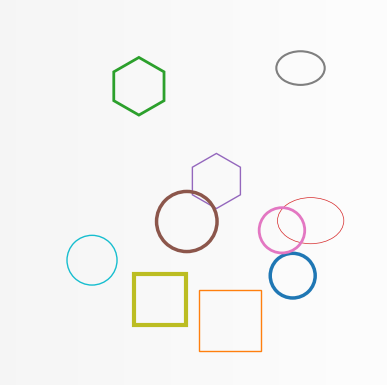[{"shape": "circle", "thickness": 2.5, "radius": 0.29, "center": [0.755, 0.284]}, {"shape": "square", "thickness": 1, "radius": 0.4, "center": [0.594, 0.168]}, {"shape": "hexagon", "thickness": 2, "radius": 0.37, "center": [0.358, 0.776]}, {"shape": "oval", "thickness": 0.5, "radius": 0.43, "center": [0.802, 0.427]}, {"shape": "hexagon", "thickness": 1, "radius": 0.36, "center": [0.558, 0.53]}, {"shape": "circle", "thickness": 2.5, "radius": 0.39, "center": [0.482, 0.425]}, {"shape": "circle", "thickness": 2, "radius": 0.29, "center": [0.728, 0.402]}, {"shape": "oval", "thickness": 1.5, "radius": 0.31, "center": [0.776, 0.823]}, {"shape": "square", "thickness": 3, "radius": 0.33, "center": [0.413, 0.223]}, {"shape": "circle", "thickness": 1, "radius": 0.32, "center": [0.237, 0.324]}]